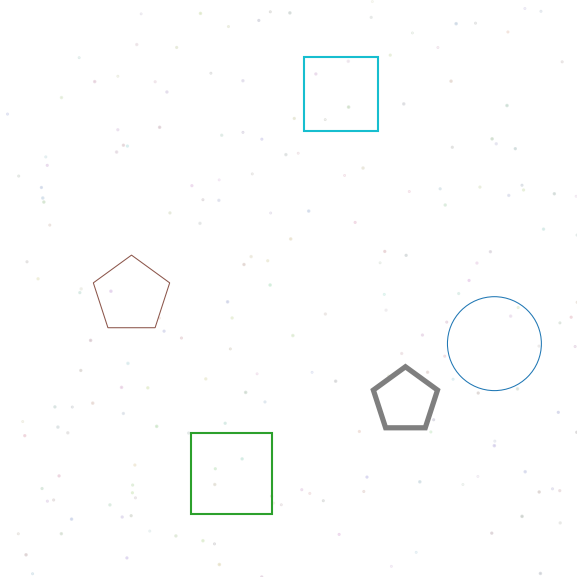[{"shape": "circle", "thickness": 0.5, "radius": 0.41, "center": [0.856, 0.404]}, {"shape": "square", "thickness": 1, "radius": 0.35, "center": [0.401, 0.179]}, {"shape": "pentagon", "thickness": 0.5, "radius": 0.35, "center": [0.228, 0.488]}, {"shape": "pentagon", "thickness": 2.5, "radius": 0.29, "center": [0.702, 0.306]}, {"shape": "square", "thickness": 1, "radius": 0.32, "center": [0.591, 0.836]}]